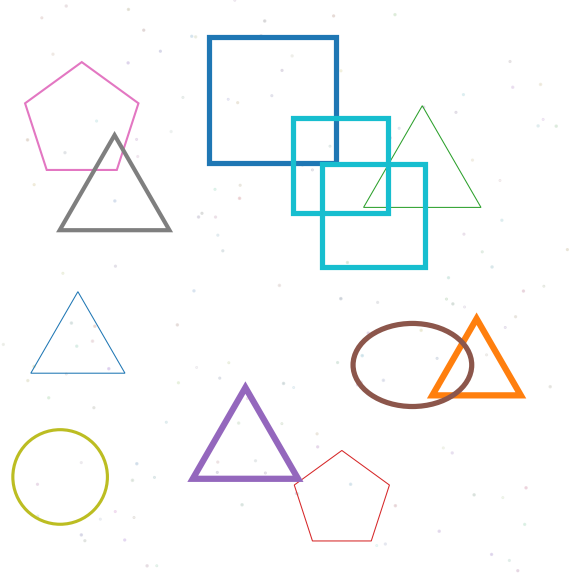[{"shape": "square", "thickness": 2.5, "radius": 0.55, "center": [0.471, 0.826]}, {"shape": "triangle", "thickness": 0.5, "radius": 0.47, "center": [0.135, 0.4]}, {"shape": "triangle", "thickness": 3, "radius": 0.44, "center": [0.825, 0.359]}, {"shape": "triangle", "thickness": 0.5, "radius": 0.59, "center": [0.731, 0.699]}, {"shape": "pentagon", "thickness": 0.5, "radius": 0.43, "center": [0.592, 0.132]}, {"shape": "triangle", "thickness": 3, "radius": 0.53, "center": [0.425, 0.223]}, {"shape": "oval", "thickness": 2.5, "radius": 0.51, "center": [0.714, 0.367]}, {"shape": "pentagon", "thickness": 1, "radius": 0.52, "center": [0.142, 0.788]}, {"shape": "triangle", "thickness": 2, "radius": 0.55, "center": [0.198, 0.655]}, {"shape": "circle", "thickness": 1.5, "radius": 0.41, "center": [0.104, 0.173]}, {"shape": "square", "thickness": 2.5, "radius": 0.45, "center": [0.647, 0.626]}, {"shape": "square", "thickness": 2.5, "radius": 0.41, "center": [0.59, 0.713]}]